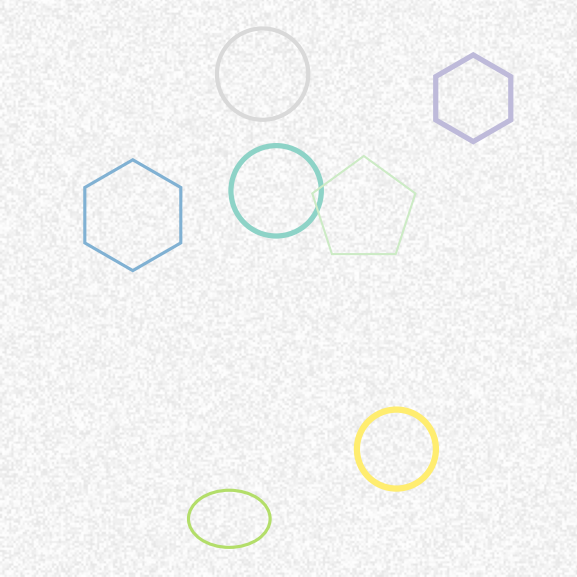[{"shape": "circle", "thickness": 2.5, "radius": 0.39, "center": [0.478, 0.669]}, {"shape": "hexagon", "thickness": 2.5, "radius": 0.38, "center": [0.819, 0.829]}, {"shape": "hexagon", "thickness": 1.5, "radius": 0.48, "center": [0.23, 0.626]}, {"shape": "oval", "thickness": 1.5, "radius": 0.35, "center": [0.397, 0.101]}, {"shape": "circle", "thickness": 2, "radius": 0.4, "center": [0.455, 0.871]}, {"shape": "pentagon", "thickness": 1, "radius": 0.47, "center": [0.63, 0.635]}, {"shape": "circle", "thickness": 3, "radius": 0.34, "center": [0.686, 0.222]}]